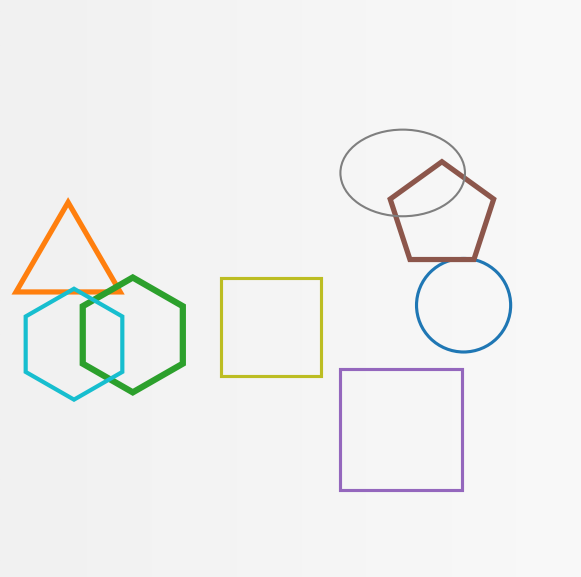[{"shape": "circle", "thickness": 1.5, "radius": 0.4, "center": [0.798, 0.471]}, {"shape": "triangle", "thickness": 2.5, "radius": 0.52, "center": [0.117, 0.545]}, {"shape": "hexagon", "thickness": 3, "radius": 0.5, "center": [0.228, 0.419]}, {"shape": "square", "thickness": 1.5, "radius": 0.53, "center": [0.69, 0.255]}, {"shape": "pentagon", "thickness": 2.5, "radius": 0.47, "center": [0.76, 0.625]}, {"shape": "oval", "thickness": 1, "radius": 0.54, "center": [0.693, 0.7]}, {"shape": "square", "thickness": 1.5, "radius": 0.43, "center": [0.466, 0.433]}, {"shape": "hexagon", "thickness": 2, "radius": 0.48, "center": [0.127, 0.403]}]